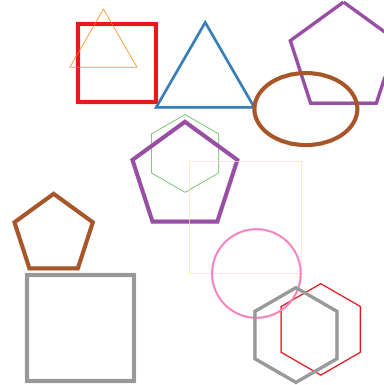[{"shape": "hexagon", "thickness": 1, "radius": 0.59, "center": [0.833, 0.144]}, {"shape": "square", "thickness": 3, "radius": 0.5, "center": [0.304, 0.836]}, {"shape": "triangle", "thickness": 2, "radius": 0.74, "center": [0.533, 0.795]}, {"shape": "hexagon", "thickness": 0.5, "radius": 0.51, "center": [0.481, 0.601]}, {"shape": "pentagon", "thickness": 3, "radius": 0.72, "center": [0.48, 0.54]}, {"shape": "pentagon", "thickness": 2.5, "radius": 0.73, "center": [0.892, 0.849]}, {"shape": "triangle", "thickness": 0.5, "radius": 0.5, "center": [0.269, 0.876]}, {"shape": "square", "thickness": 0.5, "radius": 0.73, "center": [0.636, 0.436]}, {"shape": "oval", "thickness": 3, "radius": 0.67, "center": [0.794, 0.717]}, {"shape": "pentagon", "thickness": 3, "radius": 0.54, "center": [0.139, 0.39]}, {"shape": "circle", "thickness": 1.5, "radius": 0.58, "center": [0.666, 0.29]}, {"shape": "hexagon", "thickness": 2.5, "radius": 0.62, "center": [0.769, 0.13]}, {"shape": "square", "thickness": 3, "radius": 0.69, "center": [0.209, 0.148]}]